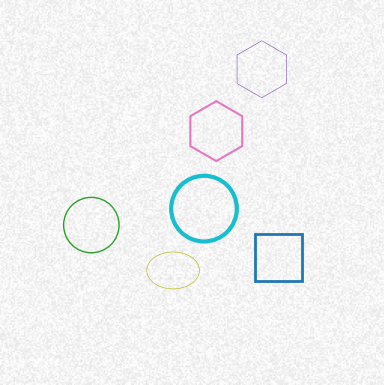[{"shape": "square", "thickness": 2, "radius": 0.3, "center": [0.724, 0.332]}, {"shape": "circle", "thickness": 1, "radius": 0.36, "center": [0.237, 0.415]}, {"shape": "hexagon", "thickness": 0.5, "radius": 0.37, "center": [0.68, 0.82]}, {"shape": "hexagon", "thickness": 1.5, "radius": 0.39, "center": [0.562, 0.659]}, {"shape": "oval", "thickness": 0.5, "radius": 0.34, "center": [0.45, 0.298]}, {"shape": "circle", "thickness": 3, "radius": 0.43, "center": [0.53, 0.458]}]